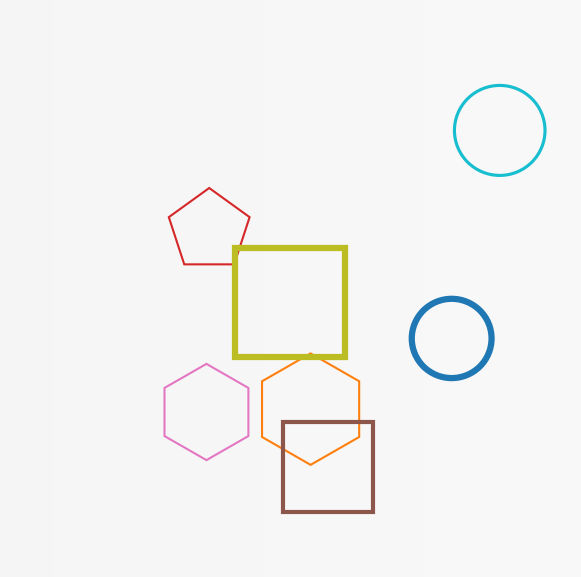[{"shape": "circle", "thickness": 3, "radius": 0.34, "center": [0.777, 0.413]}, {"shape": "hexagon", "thickness": 1, "radius": 0.48, "center": [0.534, 0.291]}, {"shape": "pentagon", "thickness": 1, "radius": 0.37, "center": [0.36, 0.601]}, {"shape": "square", "thickness": 2, "radius": 0.39, "center": [0.564, 0.19]}, {"shape": "hexagon", "thickness": 1, "radius": 0.42, "center": [0.355, 0.286]}, {"shape": "square", "thickness": 3, "radius": 0.47, "center": [0.5, 0.475]}, {"shape": "circle", "thickness": 1.5, "radius": 0.39, "center": [0.86, 0.773]}]